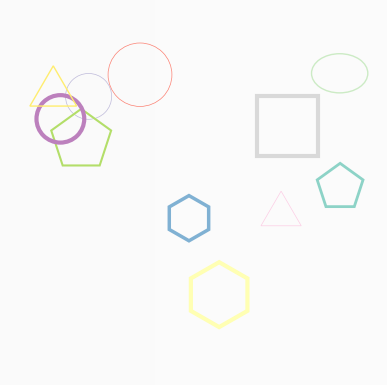[{"shape": "pentagon", "thickness": 2, "radius": 0.31, "center": [0.878, 0.514]}, {"shape": "hexagon", "thickness": 3, "radius": 0.42, "center": [0.566, 0.235]}, {"shape": "circle", "thickness": 0.5, "radius": 0.3, "center": [0.229, 0.75]}, {"shape": "circle", "thickness": 0.5, "radius": 0.41, "center": [0.361, 0.806]}, {"shape": "hexagon", "thickness": 2.5, "radius": 0.29, "center": [0.488, 0.433]}, {"shape": "pentagon", "thickness": 1.5, "radius": 0.41, "center": [0.209, 0.636]}, {"shape": "triangle", "thickness": 0.5, "radius": 0.3, "center": [0.725, 0.444]}, {"shape": "square", "thickness": 3, "radius": 0.39, "center": [0.741, 0.673]}, {"shape": "circle", "thickness": 3, "radius": 0.31, "center": [0.156, 0.691]}, {"shape": "oval", "thickness": 1, "radius": 0.36, "center": [0.877, 0.81]}, {"shape": "triangle", "thickness": 1, "radius": 0.35, "center": [0.137, 0.759]}]